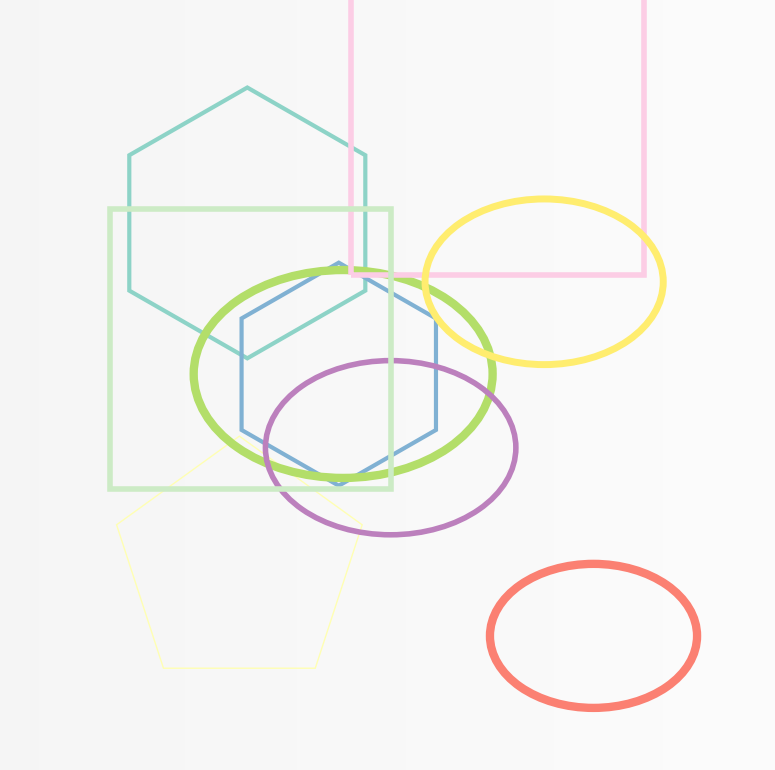[{"shape": "hexagon", "thickness": 1.5, "radius": 0.88, "center": [0.319, 0.71]}, {"shape": "pentagon", "thickness": 0.5, "radius": 0.83, "center": [0.309, 0.267]}, {"shape": "oval", "thickness": 3, "radius": 0.67, "center": [0.766, 0.174]}, {"shape": "hexagon", "thickness": 1.5, "radius": 0.72, "center": [0.437, 0.514]}, {"shape": "oval", "thickness": 3, "radius": 0.96, "center": [0.443, 0.514]}, {"shape": "square", "thickness": 2, "radius": 0.95, "center": [0.642, 0.833]}, {"shape": "oval", "thickness": 2, "radius": 0.81, "center": [0.504, 0.419]}, {"shape": "square", "thickness": 2, "radius": 0.91, "center": [0.323, 0.546]}, {"shape": "oval", "thickness": 2.5, "radius": 0.77, "center": [0.702, 0.634]}]